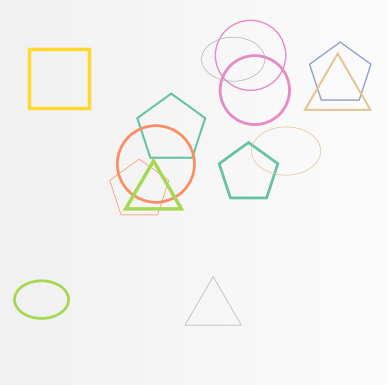[{"shape": "pentagon", "thickness": 1.5, "radius": 0.46, "center": [0.442, 0.665]}, {"shape": "pentagon", "thickness": 2, "radius": 0.4, "center": [0.641, 0.55]}, {"shape": "pentagon", "thickness": 0.5, "radius": 0.4, "center": [0.359, 0.507]}, {"shape": "circle", "thickness": 2, "radius": 0.5, "center": [0.402, 0.574]}, {"shape": "pentagon", "thickness": 1, "radius": 0.42, "center": [0.878, 0.807]}, {"shape": "circle", "thickness": 2, "radius": 0.45, "center": [0.658, 0.766]}, {"shape": "circle", "thickness": 1, "radius": 0.45, "center": [0.647, 0.856]}, {"shape": "oval", "thickness": 2, "radius": 0.35, "center": [0.107, 0.222]}, {"shape": "triangle", "thickness": 2.5, "radius": 0.42, "center": [0.396, 0.499]}, {"shape": "square", "thickness": 2.5, "radius": 0.39, "center": [0.152, 0.797]}, {"shape": "triangle", "thickness": 1.5, "radius": 0.49, "center": [0.872, 0.763]}, {"shape": "oval", "thickness": 0.5, "radius": 0.45, "center": [0.738, 0.608]}, {"shape": "triangle", "thickness": 0.5, "radius": 0.42, "center": [0.55, 0.198]}, {"shape": "oval", "thickness": 0.5, "radius": 0.41, "center": [0.602, 0.846]}]